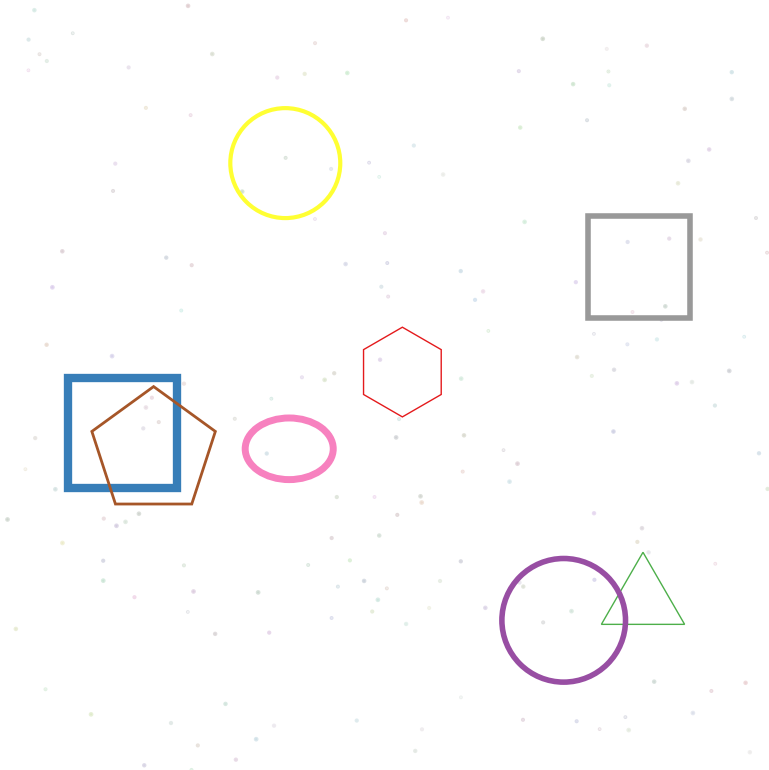[{"shape": "hexagon", "thickness": 0.5, "radius": 0.29, "center": [0.523, 0.517]}, {"shape": "square", "thickness": 3, "radius": 0.36, "center": [0.159, 0.438]}, {"shape": "triangle", "thickness": 0.5, "radius": 0.31, "center": [0.835, 0.22]}, {"shape": "circle", "thickness": 2, "radius": 0.4, "center": [0.732, 0.194]}, {"shape": "circle", "thickness": 1.5, "radius": 0.36, "center": [0.371, 0.788]}, {"shape": "pentagon", "thickness": 1, "radius": 0.42, "center": [0.199, 0.414]}, {"shape": "oval", "thickness": 2.5, "radius": 0.29, "center": [0.376, 0.417]}, {"shape": "square", "thickness": 2, "radius": 0.33, "center": [0.829, 0.653]}]